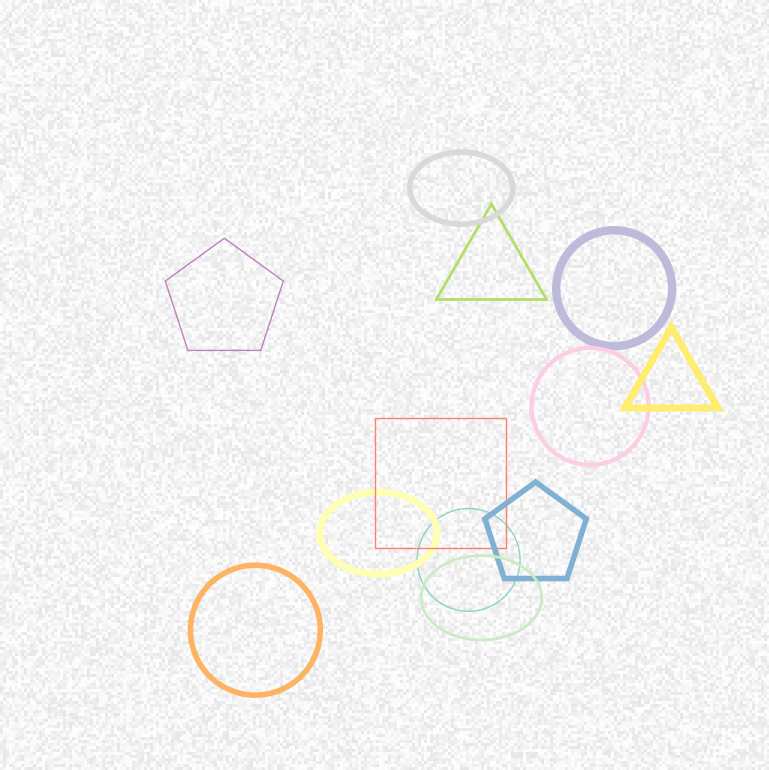[{"shape": "circle", "thickness": 0.5, "radius": 0.33, "center": [0.609, 0.273]}, {"shape": "oval", "thickness": 2.5, "radius": 0.38, "center": [0.491, 0.308]}, {"shape": "circle", "thickness": 3, "radius": 0.38, "center": [0.798, 0.626]}, {"shape": "square", "thickness": 0.5, "radius": 0.42, "center": [0.572, 0.373]}, {"shape": "pentagon", "thickness": 2, "radius": 0.35, "center": [0.696, 0.305]}, {"shape": "circle", "thickness": 2, "radius": 0.42, "center": [0.332, 0.182]}, {"shape": "triangle", "thickness": 1, "radius": 0.41, "center": [0.638, 0.652]}, {"shape": "circle", "thickness": 1.5, "radius": 0.38, "center": [0.766, 0.472]}, {"shape": "oval", "thickness": 2, "radius": 0.33, "center": [0.599, 0.756]}, {"shape": "pentagon", "thickness": 0.5, "radius": 0.4, "center": [0.291, 0.61]}, {"shape": "oval", "thickness": 1, "radius": 0.39, "center": [0.625, 0.224]}, {"shape": "triangle", "thickness": 2.5, "radius": 0.35, "center": [0.872, 0.505]}]